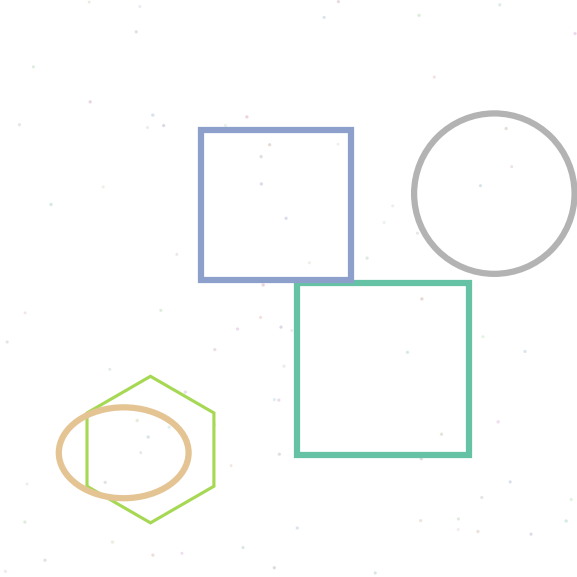[{"shape": "square", "thickness": 3, "radius": 0.74, "center": [0.664, 0.36]}, {"shape": "square", "thickness": 3, "radius": 0.65, "center": [0.478, 0.645]}, {"shape": "hexagon", "thickness": 1.5, "radius": 0.63, "center": [0.261, 0.221]}, {"shape": "oval", "thickness": 3, "radius": 0.56, "center": [0.214, 0.215]}, {"shape": "circle", "thickness": 3, "radius": 0.69, "center": [0.856, 0.664]}]